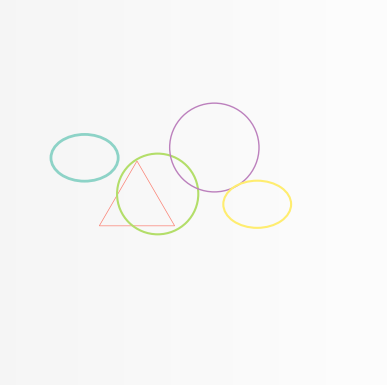[{"shape": "oval", "thickness": 2, "radius": 0.43, "center": [0.218, 0.59]}, {"shape": "triangle", "thickness": 0.5, "radius": 0.56, "center": [0.353, 0.47]}, {"shape": "circle", "thickness": 1.5, "radius": 0.52, "center": [0.407, 0.496]}, {"shape": "circle", "thickness": 1, "radius": 0.58, "center": [0.553, 0.617]}, {"shape": "oval", "thickness": 1.5, "radius": 0.44, "center": [0.664, 0.469]}]